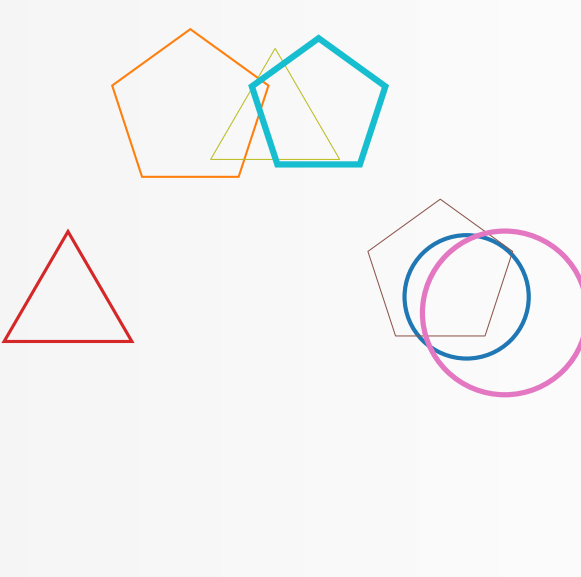[{"shape": "circle", "thickness": 2, "radius": 0.53, "center": [0.803, 0.485]}, {"shape": "pentagon", "thickness": 1, "radius": 0.71, "center": [0.327, 0.807]}, {"shape": "triangle", "thickness": 1.5, "radius": 0.63, "center": [0.117, 0.471]}, {"shape": "pentagon", "thickness": 0.5, "radius": 0.65, "center": [0.757, 0.523]}, {"shape": "circle", "thickness": 2.5, "radius": 0.71, "center": [0.869, 0.457]}, {"shape": "triangle", "thickness": 0.5, "radius": 0.64, "center": [0.473, 0.787]}, {"shape": "pentagon", "thickness": 3, "radius": 0.6, "center": [0.548, 0.812]}]